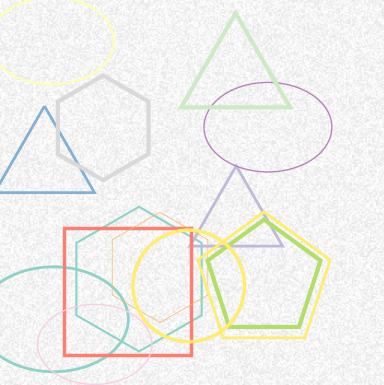[{"shape": "hexagon", "thickness": 1.5, "radius": 0.94, "center": [0.361, 0.275]}, {"shape": "oval", "thickness": 2, "radius": 0.97, "center": [0.139, 0.171]}, {"shape": "oval", "thickness": 1.5, "radius": 0.81, "center": [0.135, 0.894]}, {"shape": "triangle", "thickness": 2, "radius": 0.69, "center": [0.614, 0.43]}, {"shape": "square", "thickness": 2.5, "radius": 0.83, "center": [0.331, 0.243]}, {"shape": "triangle", "thickness": 2, "radius": 0.75, "center": [0.116, 0.575]}, {"shape": "hexagon", "thickness": 0.5, "radius": 0.72, "center": [0.416, 0.306]}, {"shape": "pentagon", "thickness": 3, "radius": 0.77, "center": [0.686, 0.275]}, {"shape": "oval", "thickness": 1, "radius": 0.74, "center": [0.246, 0.105]}, {"shape": "hexagon", "thickness": 3, "radius": 0.68, "center": [0.268, 0.668]}, {"shape": "oval", "thickness": 1, "radius": 0.83, "center": [0.696, 0.67]}, {"shape": "triangle", "thickness": 3, "radius": 0.82, "center": [0.612, 0.803]}, {"shape": "pentagon", "thickness": 2, "radius": 0.9, "center": [0.686, 0.269]}, {"shape": "circle", "thickness": 2.5, "radius": 0.72, "center": [0.49, 0.257]}]